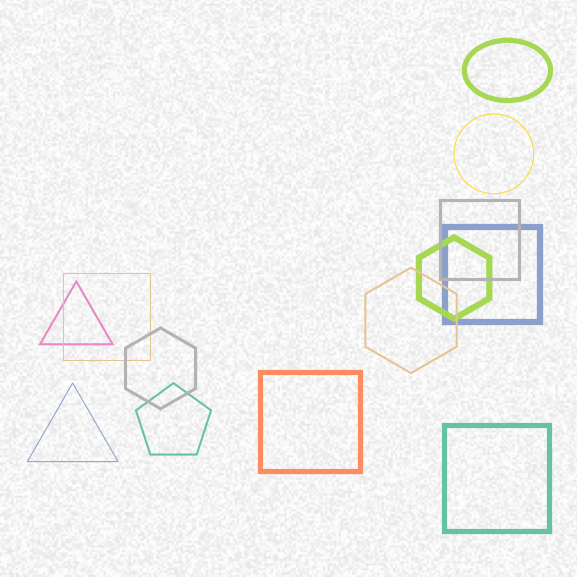[{"shape": "square", "thickness": 2.5, "radius": 0.46, "center": [0.86, 0.171]}, {"shape": "pentagon", "thickness": 1, "radius": 0.34, "center": [0.3, 0.267]}, {"shape": "square", "thickness": 2.5, "radius": 0.43, "center": [0.537, 0.269]}, {"shape": "square", "thickness": 3, "radius": 0.41, "center": [0.853, 0.524]}, {"shape": "triangle", "thickness": 0.5, "radius": 0.45, "center": [0.126, 0.245]}, {"shape": "triangle", "thickness": 1, "radius": 0.36, "center": [0.132, 0.439]}, {"shape": "oval", "thickness": 2.5, "radius": 0.37, "center": [0.879, 0.877]}, {"shape": "hexagon", "thickness": 3, "radius": 0.35, "center": [0.786, 0.518]}, {"shape": "circle", "thickness": 0.5, "radius": 0.34, "center": [0.855, 0.733]}, {"shape": "hexagon", "thickness": 1, "radius": 0.46, "center": [0.712, 0.444]}, {"shape": "square", "thickness": 0.5, "radius": 0.38, "center": [0.185, 0.451]}, {"shape": "hexagon", "thickness": 1.5, "radius": 0.35, "center": [0.278, 0.361]}, {"shape": "square", "thickness": 1.5, "radius": 0.34, "center": [0.831, 0.585]}]